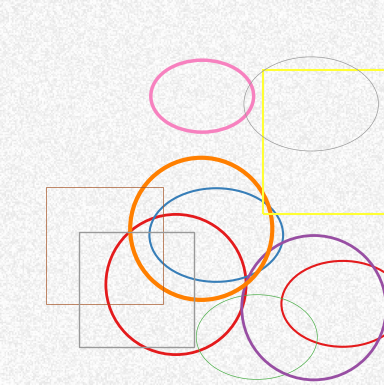[{"shape": "oval", "thickness": 1.5, "radius": 0.8, "center": [0.89, 0.211]}, {"shape": "circle", "thickness": 2, "radius": 0.91, "center": [0.457, 0.261]}, {"shape": "oval", "thickness": 1.5, "radius": 0.87, "center": [0.562, 0.39]}, {"shape": "oval", "thickness": 0.5, "radius": 0.79, "center": [0.667, 0.125]}, {"shape": "circle", "thickness": 2, "radius": 0.94, "center": [0.815, 0.201]}, {"shape": "circle", "thickness": 3, "radius": 0.92, "center": [0.523, 0.406]}, {"shape": "square", "thickness": 1.5, "radius": 0.94, "center": [0.87, 0.631]}, {"shape": "square", "thickness": 0.5, "radius": 0.76, "center": [0.271, 0.362]}, {"shape": "oval", "thickness": 2.5, "radius": 0.67, "center": [0.525, 0.75]}, {"shape": "square", "thickness": 1, "radius": 0.75, "center": [0.355, 0.247]}, {"shape": "oval", "thickness": 0.5, "radius": 0.87, "center": [0.808, 0.73]}]